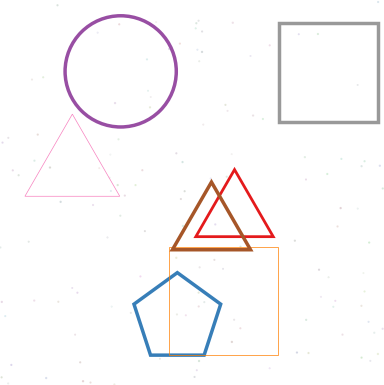[{"shape": "triangle", "thickness": 2, "radius": 0.58, "center": [0.609, 0.443]}, {"shape": "pentagon", "thickness": 2.5, "radius": 0.59, "center": [0.461, 0.173]}, {"shape": "circle", "thickness": 2.5, "radius": 0.72, "center": [0.313, 0.815]}, {"shape": "square", "thickness": 0.5, "radius": 0.71, "center": [0.58, 0.218]}, {"shape": "triangle", "thickness": 2.5, "radius": 0.59, "center": [0.549, 0.41]}, {"shape": "triangle", "thickness": 0.5, "radius": 0.71, "center": [0.188, 0.561]}, {"shape": "square", "thickness": 2.5, "radius": 0.64, "center": [0.853, 0.812]}]